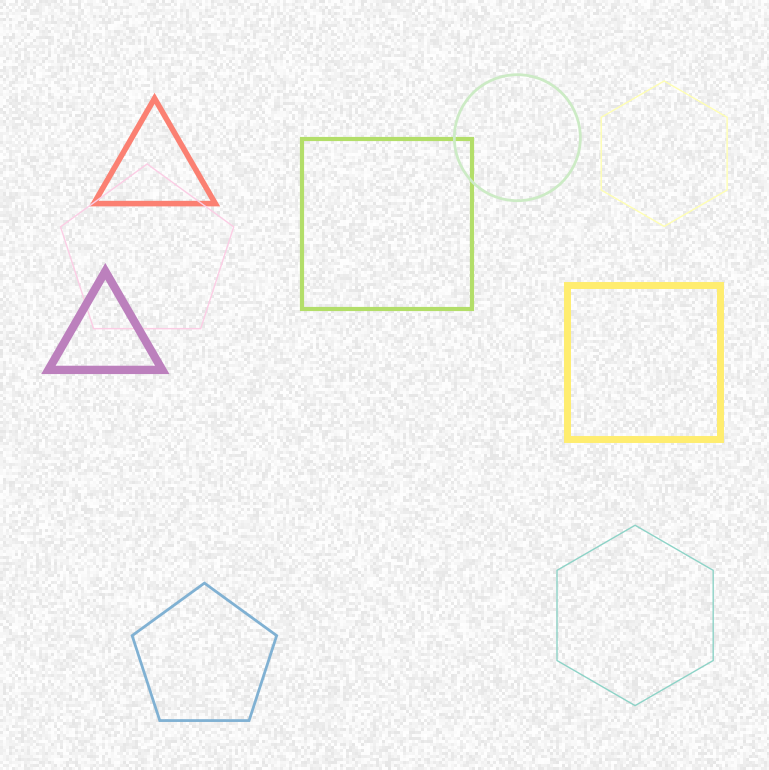[{"shape": "hexagon", "thickness": 0.5, "radius": 0.59, "center": [0.825, 0.201]}, {"shape": "hexagon", "thickness": 0.5, "radius": 0.47, "center": [0.863, 0.8]}, {"shape": "triangle", "thickness": 2, "radius": 0.46, "center": [0.201, 0.781]}, {"shape": "pentagon", "thickness": 1, "radius": 0.49, "center": [0.265, 0.144]}, {"shape": "square", "thickness": 1.5, "radius": 0.55, "center": [0.502, 0.71]}, {"shape": "pentagon", "thickness": 0.5, "radius": 0.59, "center": [0.191, 0.669]}, {"shape": "triangle", "thickness": 3, "radius": 0.43, "center": [0.137, 0.562]}, {"shape": "circle", "thickness": 1, "radius": 0.41, "center": [0.672, 0.821]}, {"shape": "square", "thickness": 2.5, "radius": 0.5, "center": [0.836, 0.53]}]